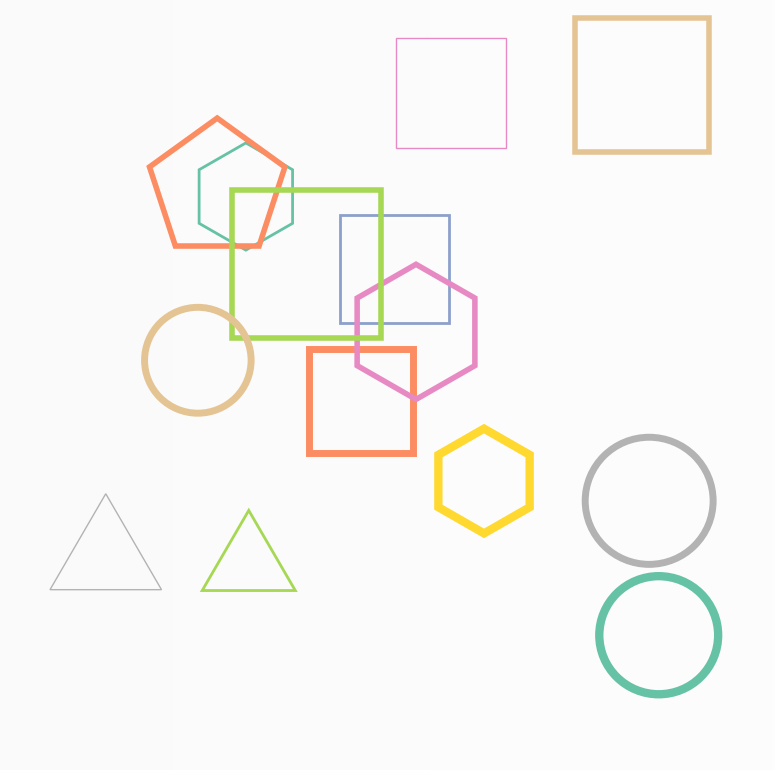[{"shape": "circle", "thickness": 3, "radius": 0.38, "center": [0.85, 0.175]}, {"shape": "hexagon", "thickness": 1, "radius": 0.35, "center": [0.317, 0.745]}, {"shape": "square", "thickness": 2.5, "radius": 0.34, "center": [0.465, 0.479]}, {"shape": "pentagon", "thickness": 2, "radius": 0.46, "center": [0.28, 0.755]}, {"shape": "square", "thickness": 1, "radius": 0.35, "center": [0.509, 0.651]}, {"shape": "hexagon", "thickness": 2, "radius": 0.44, "center": [0.537, 0.569]}, {"shape": "square", "thickness": 0.5, "radius": 0.36, "center": [0.582, 0.879]}, {"shape": "square", "thickness": 2, "radius": 0.48, "center": [0.396, 0.657]}, {"shape": "triangle", "thickness": 1, "radius": 0.35, "center": [0.321, 0.268]}, {"shape": "hexagon", "thickness": 3, "radius": 0.34, "center": [0.625, 0.375]}, {"shape": "circle", "thickness": 2.5, "radius": 0.34, "center": [0.255, 0.532]}, {"shape": "square", "thickness": 2, "radius": 0.43, "center": [0.829, 0.89]}, {"shape": "circle", "thickness": 2.5, "radius": 0.41, "center": [0.838, 0.35]}, {"shape": "triangle", "thickness": 0.5, "radius": 0.42, "center": [0.136, 0.276]}]